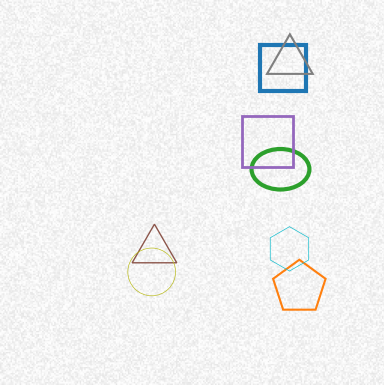[{"shape": "square", "thickness": 3, "radius": 0.3, "center": [0.735, 0.824]}, {"shape": "pentagon", "thickness": 1.5, "radius": 0.36, "center": [0.778, 0.254]}, {"shape": "oval", "thickness": 3, "radius": 0.38, "center": [0.729, 0.56]}, {"shape": "square", "thickness": 2, "radius": 0.33, "center": [0.695, 0.633]}, {"shape": "triangle", "thickness": 1, "radius": 0.33, "center": [0.401, 0.351]}, {"shape": "triangle", "thickness": 1.5, "radius": 0.34, "center": [0.753, 0.842]}, {"shape": "circle", "thickness": 0.5, "radius": 0.31, "center": [0.394, 0.294]}, {"shape": "hexagon", "thickness": 0.5, "radius": 0.29, "center": [0.752, 0.354]}]